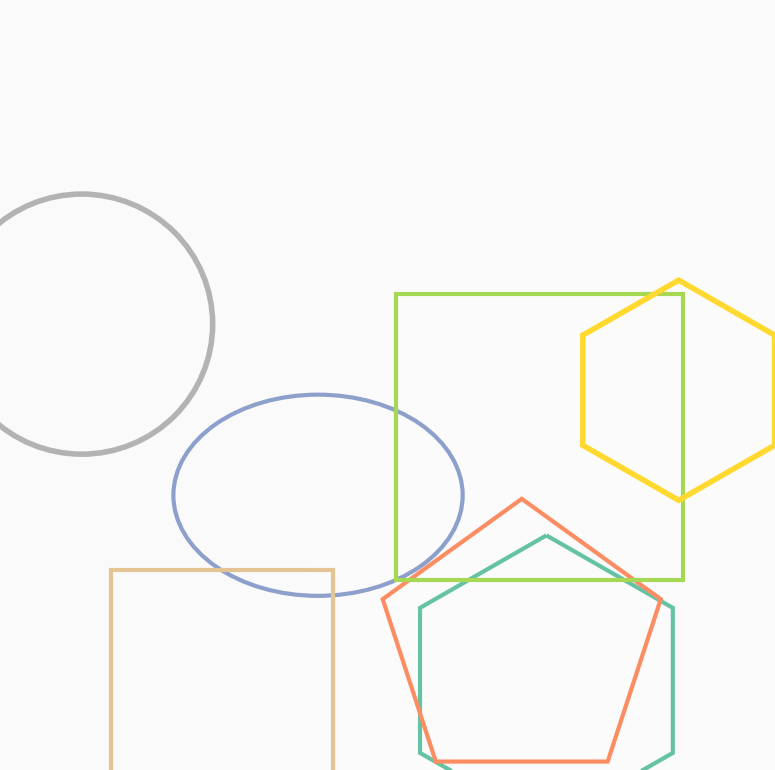[{"shape": "hexagon", "thickness": 1.5, "radius": 0.94, "center": [0.705, 0.116]}, {"shape": "pentagon", "thickness": 1.5, "radius": 0.94, "center": [0.673, 0.164]}, {"shape": "oval", "thickness": 1.5, "radius": 0.93, "center": [0.41, 0.357]}, {"shape": "square", "thickness": 1.5, "radius": 0.93, "center": [0.696, 0.433]}, {"shape": "hexagon", "thickness": 2, "radius": 0.71, "center": [0.876, 0.493]}, {"shape": "square", "thickness": 1.5, "radius": 0.72, "center": [0.286, 0.117]}, {"shape": "circle", "thickness": 2, "radius": 0.84, "center": [0.106, 0.579]}]